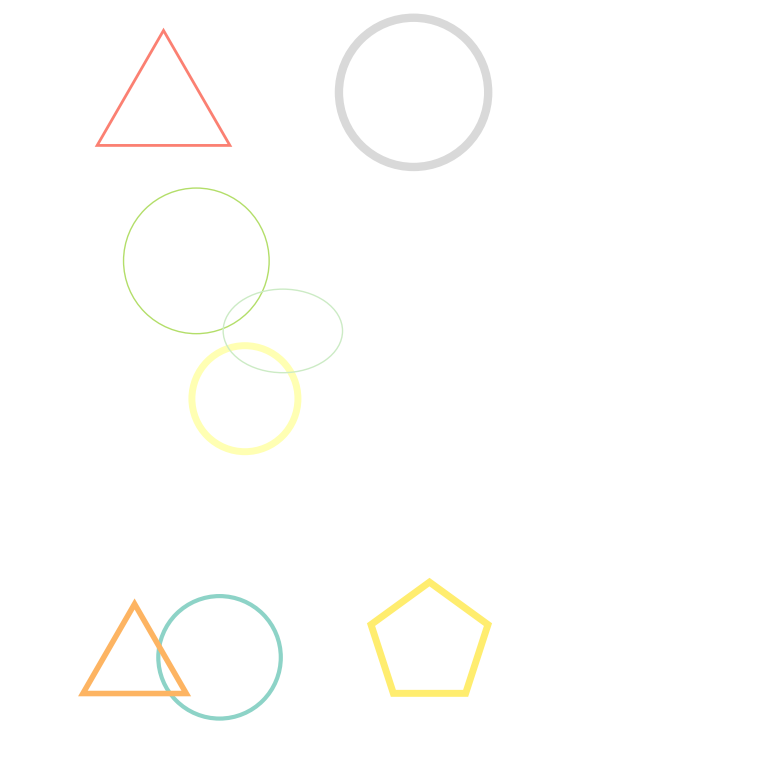[{"shape": "circle", "thickness": 1.5, "radius": 0.4, "center": [0.285, 0.146]}, {"shape": "circle", "thickness": 2.5, "radius": 0.34, "center": [0.318, 0.482]}, {"shape": "triangle", "thickness": 1, "radius": 0.5, "center": [0.212, 0.861]}, {"shape": "triangle", "thickness": 2, "radius": 0.39, "center": [0.175, 0.138]}, {"shape": "circle", "thickness": 0.5, "radius": 0.47, "center": [0.255, 0.661]}, {"shape": "circle", "thickness": 3, "radius": 0.48, "center": [0.537, 0.88]}, {"shape": "oval", "thickness": 0.5, "radius": 0.39, "center": [0.367, 0.57]}, {"shape": "pentagon", "thickness": 2.5, "radius": 0.4, "center": [0.558, 0.164]}]